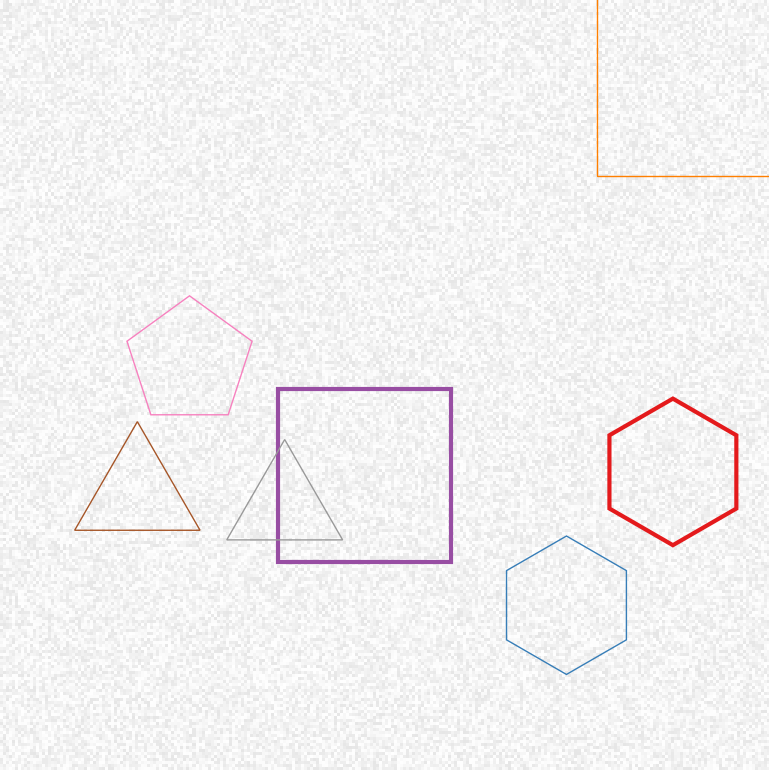[{"shape": "hexagon", "thickness": 1.5, "radius": 0.48, "center": [0.874, 0.387]}, {"shape": "hexagon", "thickness": 0.5, "radius": 0.45, "center": [0.736, 0.214]}, {"shape": "square", "thickness": 1.5, "radius": 0.56, "center": [0.474, 0.383]}, {"shape": "square", "thickness": 0.5, "radius": 0.59, "center": [0.894, 0.891]}, {"shape": "triangle", "thickness": 0.5, "radius": 0.47, "center": [0.178, 0.358]}, {"shape": "pentagon", "thickness": 0.5, "radius": 0.43, "center": [0.246, 0.53]}, {"shape": "triangle", "thickness": 0.5, "radius": 0.43, "center": [0.37, 0.342]}]